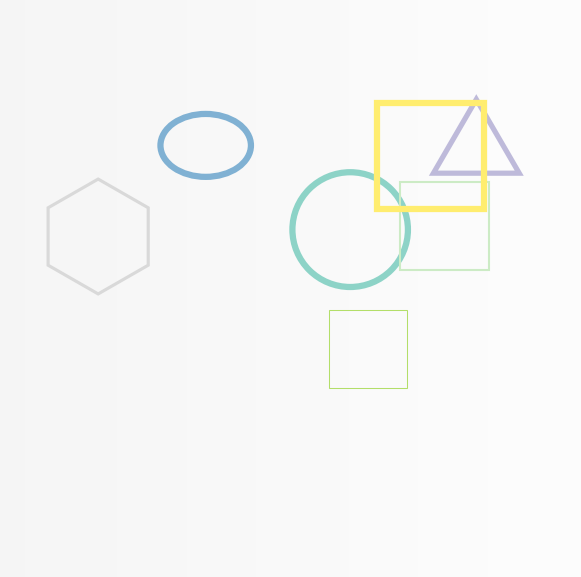[{"shape": "circle", "thickness": 3, "radius": 0.5, "center": [0.602, 0.602]}, {"shape": "triangle", "thickness": 2.5, "radius": 0.43, "center": [0.819, 0.742]}, {"shape": "oval", "thickness": 3, "radius": 0.39, "center": [0.354, 0.747]}, {"shape": "square", "thickness": 0.5, "radius": 0.34, "center": [0.633, 0.395]}, {"shape": "hexagon", "thickness": 1.5, "radius": 0.5, "center": [0.169, 0.59]}, {"shape": "square", "thickness": 1, "radius": 0.38, "center": [0.765, 0.608]}, {"shape": "square", "thickness": 3, "radius": 0.46, "center": [0.74, 0.729]}]